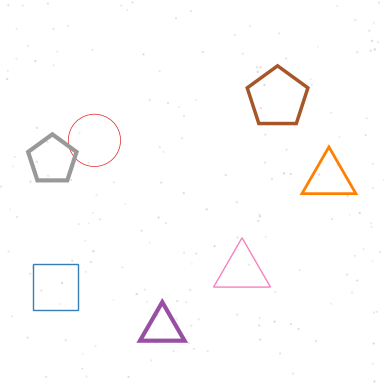[{"shape": "circle", "thickness": 0.5, "radius": 0.34, "center": [0.245, 0.635]}, {"shape": "square", "thickness": 1, "radius": 0.29, "center": [0.143, 0.255]}, {"shape": "triangle", "thickness": 3, "radius": 0.33, "center": [0.421, 0.148]}, {"shape": "triangle", "thickness": 2, "radius": 0.4, "center": [0.854, 0.537]}, {"shape": "pentagon", "thickness": 2.5, "radius": 0.41, "center": [0.721, 0.746]}, {"shape": "triangle", "thickness": 1, "radius": 0.43, "center": [0.629, 0.297]}, {"shape": "pentagon", "thickness": 3, "radius": 0.33, "center": [0.136, 0.585]}]